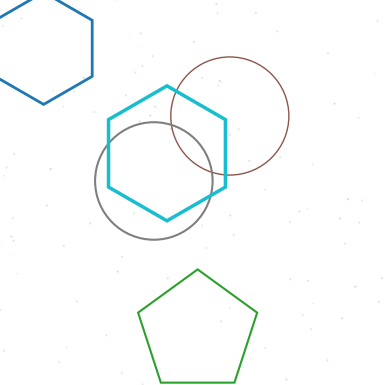[{"shape": "hexagon", "thickness": 2, "radius": 0.73, "center": [0.113, 0.874]}, {"shape": "pentagon", "thickness": 1.5, "radius": 0.81, "center": [0.513, 0.138]}, {"shape": "circle", "thickness": 1, "radius": 0.77, "center": [0.597, 0.699]}, {"shape": "circle", "thickness": 1.5, "radius": 0.76, "center": [0.4, 0.53]}, {"shape": "hexagon", "thickness": 2.5, "radius": 0.88, "center": [0.434, 0.602]}]